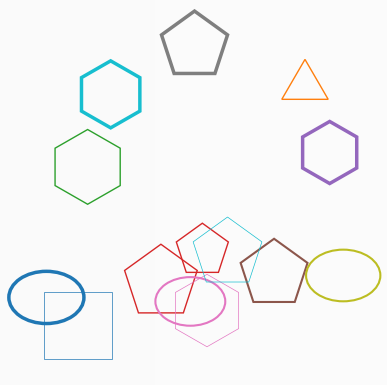[{"shape": "oval", "thickness": 2.5, "radius": 0.48, "center": [0.12, 0.227]}, {"shape": "square", "thickness": 0.5, "radius": 0.44, "center": [0.202, 0.154]}, {"shape": "triangle", "thickness": 1, "radius": 0.35, "center": [0.787, 0.777]}, {"shape": "hexagon", "thickness": 1, "radius": 0.49, "center": [0.226, 0.567]}, {"shape": "pentagon", "thickness": 1, "radius": 0.35, "center": [0.522, 0.35]}, {"shape": "pentagon", "thickness": 1, "radius": 0.49, "center": [0.415, 0.267]}, {"shape": "hexagon", "thickness": 2.5, "radius": 0.4, "center": [0.851, 0.604]}, {"shape": "pentagon", "thickness": 1.5, "radius": 0.45, "center": [0.707, 0.289]}, {"shape": "oval", "thickness": 1.5, "radius": 0.45, "center": [0.491, 0.217]}, {"shape": "hexagon", "thickness": 0.5, "radius": 0.47, "center": [0.534, 0.193]}, {"shape": "pentagon", "thickness": 2.5, "radius": 0.45, "center": [0.502, 0.882]}, {"shape": "oval", "thickness": 1.5, "radius": 0.48, "center": [0.886, 0.284]}, {"shape": "hexagon", "thickness": 2.5, "radius": 0.43, "center": [0.286, 0.755]}, {"shape": "pentagon", "thickness": 0.5, "radius": 0.47, "center": [0.587, 0.343]}]